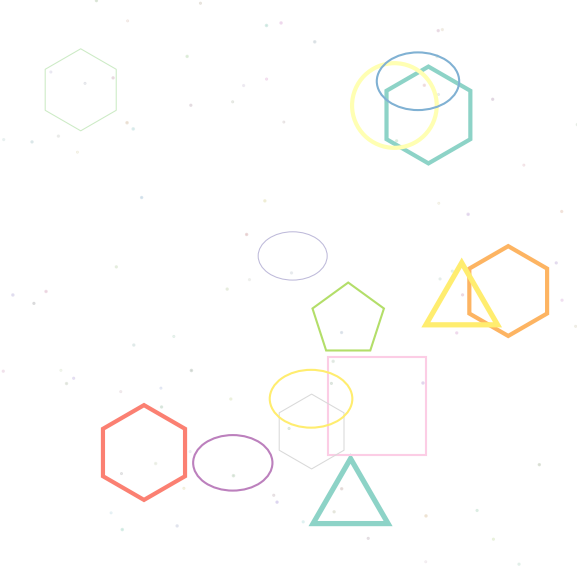[{"shape": "triangle", "thickness": 2.5, "radius": 0.38, "center": [0.607, 0.13]}, {"shape": "hexagon", "thickness": 2, "radius": 0.42, "center": [0.742, 0.8]}, {"shape": "circle", "thickness": 2, "radius": 0.37, "center": [0.683, 0.816]}, {"shape": "oval", "thickness": 0.5, "radius": 0.3, "center": [0.507, 0.556]}, {"shape": "hexagon", "thickness": 2, "radius": 0.41, "center": [0.249, 0.216]}, {"shape": "oval", "thickness": 1, "radius": 0.36, "center": [0.724, 0.858]}, {"shape": "hexagon", "thickness": 2, "radius": 0.39, "center": [0.88, 0.495]}, {"shape": "pentagon", "thickness": 1, "radius": 0.33, "center": [0.603, 0.445]}, {"shape": "square", "thickness": 1, "radius": 0.42, "center": [0.653, 0.296]}, {"shape": "hexagon", "thickness": 0.5, "radius": 0.32, "center": [0.54, 0.252]}, {"shape": "oval", "thickness": 1, "radius": 0.34, "center": [0.403, 0.198]}, {"shape": "hexagon", "thickness": 0.5, "radius": 0.36, "center": [0.14, 0.844]}, {"shape": "triangle", "thickness": 2.5, "radius": 0.36, "center": [0.799, 0.473]}, {"shape": "oval", "thickness": 1, "radius": 0.36, "center": [0.539, 0.309]}]